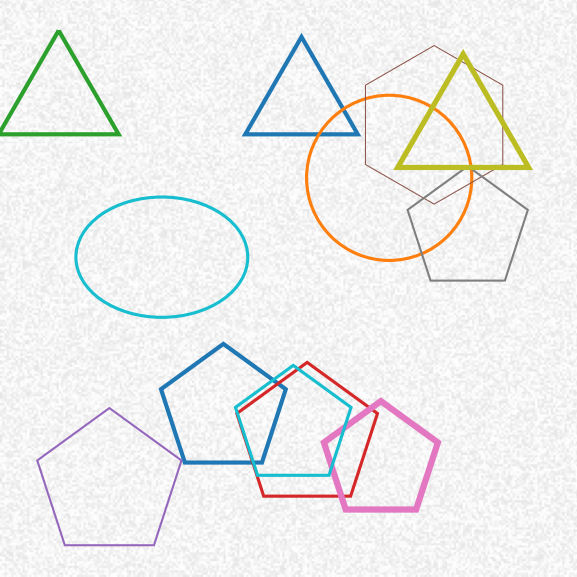[{"shape": "triangle", "thickness": 2, "radius": 0.56, "center": [0.522, 0.823]}, {"shape": "pentagon", "thickness": 2, "radius": 0.57, "center": [0.387, 0.29]}, {"shape": "circle", "thickness": 1.5, "radius": 0.72, "center": [0.674, 0.691]}, {"shape": "triangle", "thickness": 2, "radius": 0.6, "center": [0.102, 0.827]}, {"shape": "pentagon", "thickness": 1.5, "radius": 0.64, "center": [0.532, 0.244]}, {"shape": "pentagon", "thickness": 1, "radius": 0.66, "center": [0.189, 0.161]}, {"shape": "hexagon", "thickness": 0.5, "radius": 0.69, "center": [0.752, 0.783]}, {"shape": "pentagon", "thickness": 3, "radius": 0.52, "center": [0.66, 0.201]}, {"shape": "pentagon", "thickness": 1, "radius": 0.55, "center": [0.81, 0.602]}, {"shape": "triangle", "thickness": 2.5, "radius": 0.65, "center": [0.802, 0.775]}, {"shape": "oval", "thickness": 1.5, "radius": 0.74, "center": [0.28, 0.554]}, {"shape": "pentagon", "thickness": 1.5, "radius": 0.53, "center": [0.508, 0.261]}]